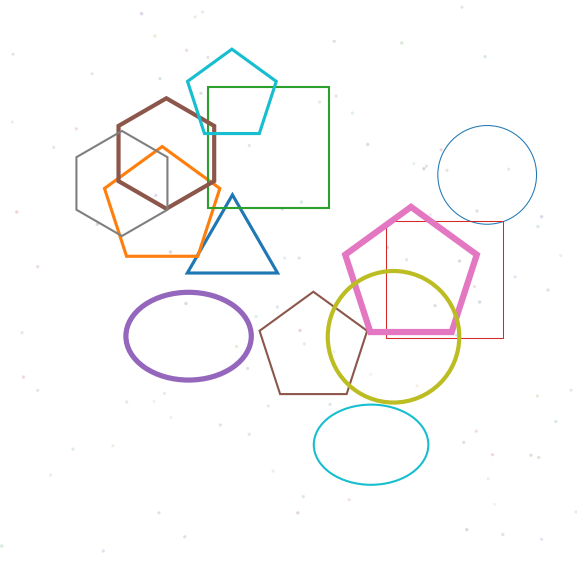[{"shape": "circle", "thickness": 0.5, "radius": 0.43, "center": [0.844, 0.696]}, {"shape": "triangle", "thickness": 1.5, "radius": 0.45, "center": [0.402, 0.571]}, {"shape": "pentagon", "thickness": 1.5, "radius": 0.53, "center": [0.281, 0.64]}, {"shape": "square", "thickness": 1, "radius": 0.52, "center": [0.465, 0.743]}, {"shape": "square", "thickness": 0.5, "radius": 0.5, "center": [0.77, 0.515]}, {"shape": "oval", "thickness": 2.5, "radius": 0.54, "center": [0.327, 0.417]}, {"shape": "hexagon", "thickness": 2, "radius": 0.48, "center": [0.288, 0.733]}, {"shape": "pentagon", "thickness": 1, "radius": 0.49, "center": [0.543, 0.396]}, {"shape": "pentagon", "thickness": 3, "radius": 0.6, "center": [0.712, 0.521]}, {"shape": "hexagon", "thickness": 1, "radius": 0.45, "center": [0.211, 0.681]}, {"shape": "circle", "thickness": 2, "radius": 0.57, "center": [0.681, 0.416]}, {"shape": "pentagon", "thickness": 1.5, "radius": 0.4, "center": [0.402, 0.833]}, {"shape": "oval", "thickness": 1, "radius": 0.5, "center": [0.643, 0.229]}]